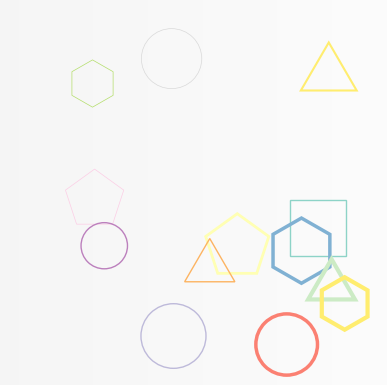[{"shape": "square", "thickness": 1, "radius": 0.36, "center": [0.82, 0.407]}, {"shape": "pentagon", "thickness": 2, "radius": 0.43, "center": [0.612, 0.359]}, {"shape": "circle", "thickness": 1, "radius": 0.42, "center": [0.448, 0.127]}, {"shape": "circle", "thickness": 2.5, "radius": 0.4, "center": [0.74, 0.105]}, {"shape": "hexagon", "thickness": 2.5, "radius": 0.42, "center": [0.778, 0.349]}, {"shape": "triangle", "thickness": 1, "radius": 0.37, "center": [0.541, 0.306]}, {"shape": "hexagon", "thickness": 0.5, "radius": 0.31, "center": [0.239, 0.783]}, {"shape": "pentagon", "thickness": 0.5, "radius": 0.4, "center": [0.244, 0.482]}, {"shape": "circle", "thickness": 0.5, "radius": 0.39, "center": [0.443, 0.848]}, {"shape": "circle", "thickness": 1, "radius": 0.3, "center": [0.269, 0.362]}, {"shape": "triangle", "thickness": 3, "radius": 0.35, "center": [0.856, 0.257]}, {"shape": "hexagon", "thickness": 3, "radius": 0.34, "center": [0.889, 0.212]}, {"shape": "triangle", "thickness": 1.5, "radius": 0.42, "center": [0.848, 0.807]}]